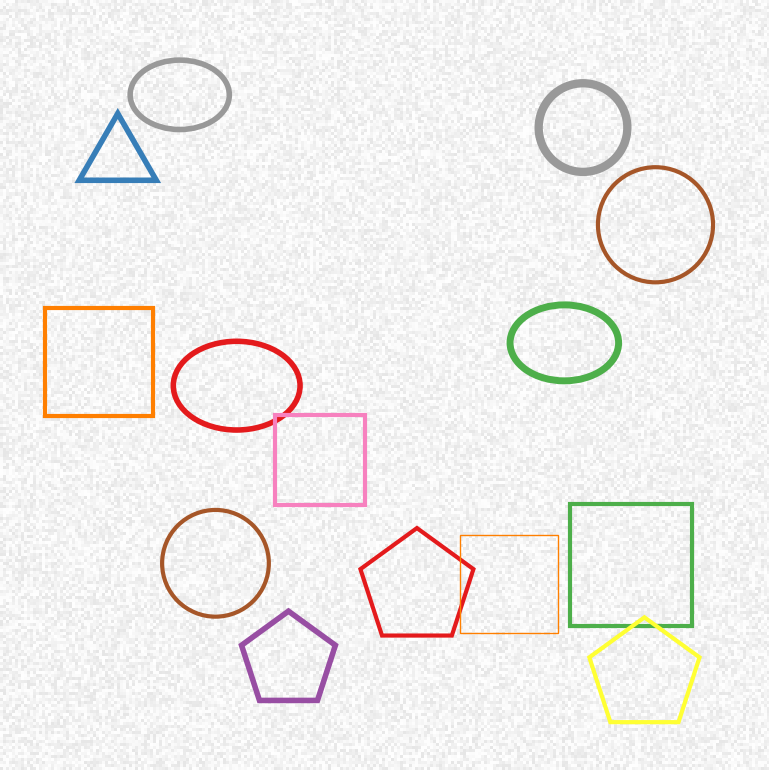[{"shape": "oval", "thickness": 2, "radius": 0.41, "center": [0.307, 0.499]}, {"shape": "pentagon", "thickness": 1.5, "radius": 0.39, "center": [0.541, 0.237]}, {"shape": "triangle", "thickness": 2, "radius": 0.29, "center": [0.153, 0.795]}, {"shape": "oval", "thickness": 2.5, "radius": 0.35, "center": [0.733, 0.555]}, {"shape": "square", "thickness": 1.5, "radius": 0.4, "center": [0.82, 0.266]}, {"shape": "pentagon", "thickness": 2, "radius": 0.32, "center": [0.375, 0.142]}, {"shape": "square", "thickness": 0.5, "radius": 0.32, "center": [0.661, 0.241]}, {"shape": "square", "thickness": 1.5, "radius": 0.35, "center": [0.129, 0.53]}, {"shape": "pentagon", "thickness": 1.5, "radius": 0.38, "center": [0.837, 0.123]}, {"shape": "circle", "thickness": 1.5, "radius": 0.35, "center": [0.28, 0.268]}, {"shape": "circle", "thickness": 1.5, "radius": 0.37, "center": [0.851, 0.708]}, {"shape": "square", "thickness": 1.5, "radius": 0.29, "center": [0.416, 0.403]}, {"shape": "oval", "thickness": 2, "radius": 0.32, "center": [0.233, 0.877]}, {"shape": "circle", "thickness": 3, "radius": 0.29, "center": [0.757, 0.834]}]